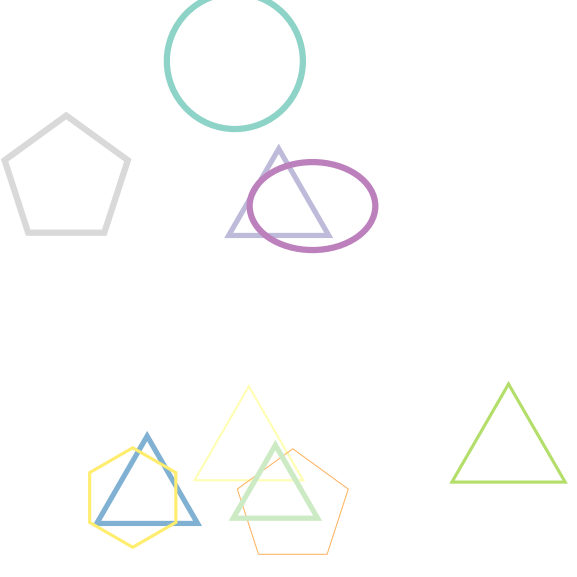[{"shape": "circle", "thickness": 3, "radius": 0.59, "center": [0.407, 0.893]}, {"shape": "triangle", "thickness": 1, "radius": 0.54, "center": [0.431, 0.222]}, {"shape": "triangle", "thickness": 2.5, "radius": 0.5, "center": [0.483, 0.641]}, {"shape": "triangle", "thickness": 2.5, "radius": 0.5, "center": [0.255, 0.143]}, {"shape": "pentagon", "thickness": 0.5, "radius": 0.5, "center": [0.507, 0.121]}, {"shape": "triangle", "thickness": 1.5, "radius": 0.57, "center": [0.881, 0.221]}, {"shape": "pentagon", "thickness": 3, "radius": 0.56, "center": [0.115, 0.687]}, {"shape": "oval", "thickness": 3, "radius": 0.54, "center": [0.541, 0.642]}, {"shape": "triangle", "thickness": 2.5, "radius": 0.42, "center": [0.477, 0.144]}, {"shape": "hexagon", "thickness": 1.5, "radius": 0.43, "center": [0.23, 0.138]}]